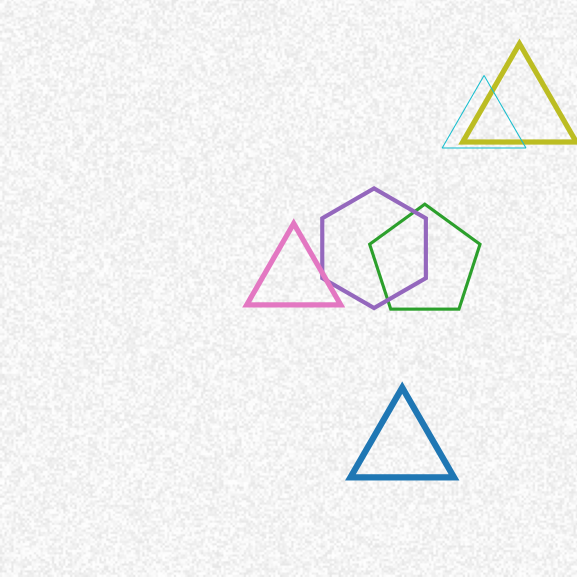[{"shape": "triangle", "thickness": 3, "radius": 0.52, "center": [0.696, 0.224]}, {"shape": "pentagon", "thickness": 1.5, "radius": 0.5, "center": [0.736, 0.545]}, {"shape": "hexagon", "thickness": 2, "radius": 0.52, "center": [0.648, 0.569]}, {"shape": "triangle", "thickness": 2.5, "radius": 0.47, "center": [0.509, 0.518]}, {"shape": "triangle", "thickness": 2.5, "radius": 0.57, "center": [0.9, 0.81]}, {"shape": "triangle", "thickness": 0.5, "radius": 0.42, "center": [0.838, 0.785]}]